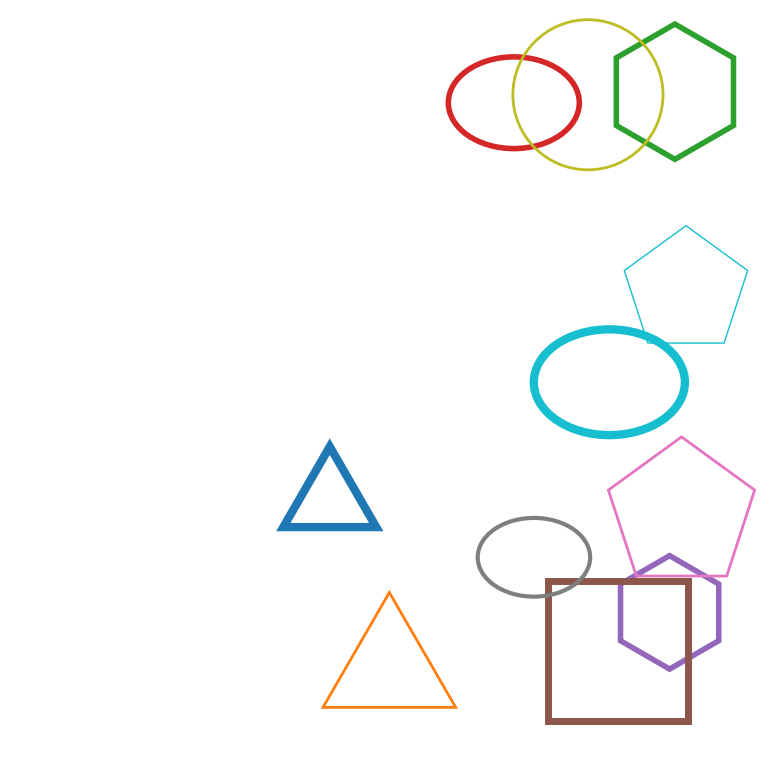[{"shape": "triangle", "thickness": 3, "radius": 0.35, "center": [0.428, 0.35]}, {"shape": "triangle", "thickness": 1, "radius": 0.5, "center": [0.506, 0.131]}, {"shape": "hexagon", "thickness": 2, "radius": 0.44, "center": [0.877, 0.881]}, {"shape": "oval", "thickness": 2, "radius": 0.43, "center": [0.667, 0.867]}, {"shape": "hexagon", "thickness": 2, "radius": 0.37, "center": [0.87, 0.205]}, {"shape": "square", "thickness": 2.5, "radius": 0.45, "center": [0.803, 0.154]}, {"shape": "pentagon", "thickness": 1, "radius": 0.5, "center": [0.885, 0.333]}, {"shape": "oval", "thickness": 1.5, "radius": 0.37, "center": [0.693, 0.276]}, {"shape": "circle", "thickness": 1, "radius": 0.49, "center": [0.764, 0.877]}, {"shape": "pentagon", "thickness": 0.5, "radius": 0.42, "center": [0.891, 0.623]}, {"shape": "oval", "thickness": 3, "radius": 0.49, "center": [0.791, 0.504]}]